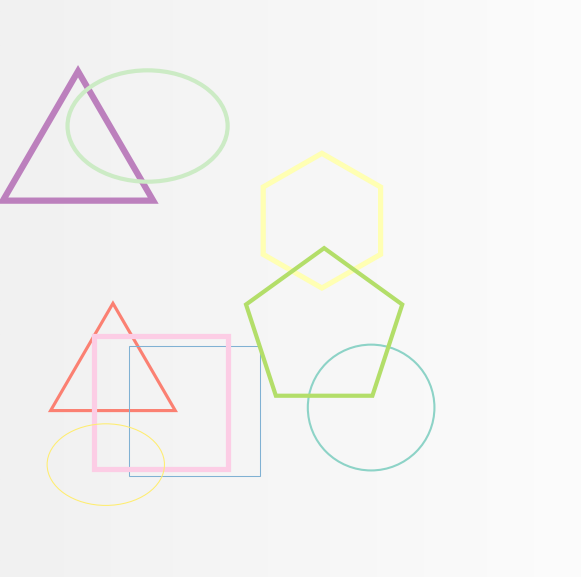[{"shape": "circle", "thickness": 1, "radius": 0.54, "center": [0.638, 0.293]}, {"shape": "hexagon", "thickness": 2.5, "radius": 0.58, "center": [0.554, 0.617]}, {"shape": "triangle", "thickness": 1.5, "radius": 0.62, "center": [0.194, 0.35]}, {"shape": "square", "thickness": 0.5, "radius": 0.56, "center": [0.335, 0.287]}, {"shape": "pentagon", "thickness": 2, "radius": 0.71, "center": [0.558, 0.428]}, {"shape": "square", "thickness": 2.5, "radius": 0.58, "center": [0.277, 0.303]}, {"shape": "triangle", "thickness": 3, "radius": 0.75, "center": [0.134, 0.726]}, {"shape": "oval", "thickness": 2, "radius": 0.69, "center": [0.254, 0.781]}, {"shape": "oval", "thickness": 0.5, "radius": 0.5, "center": [0.182, 0.195]}]